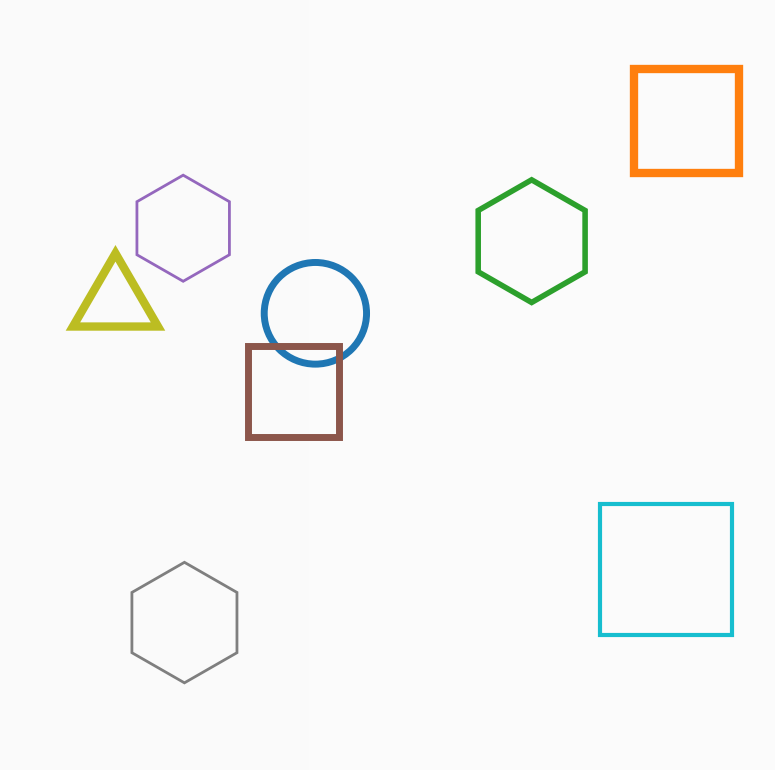[{"shape": "circle", "thickness": 2.5, "radius": 0.33, "center": [0.407, 0.593]}, {"shape": "square", "thickness": 3, "radius": 0.34, "center": [0.886, 0.843]}, {"shape": "hexagon", "thickness": 2, "radius": 0.4, "center": [0.686, 0.687]}, {"shape": "hexagon", "thickness": 1, "radius": 0.34, "center": [0.236, 0.704]}, {"shape": "square", "thickness": 2.5, "radius": 0.3, "center": [0.378, 0.492]}, {"shape": "hexagon", "thickness": 1, "radius": 0.39, "center": [0.238, 0.191]}, {"shape": "triangle", "thickness": 3, "radius": 0.32, "center": [0.149, 0.608]}, {"shape": "square", "thickness": 1.5, "radius": 0.43, "center": [0.859, 0.26]}]